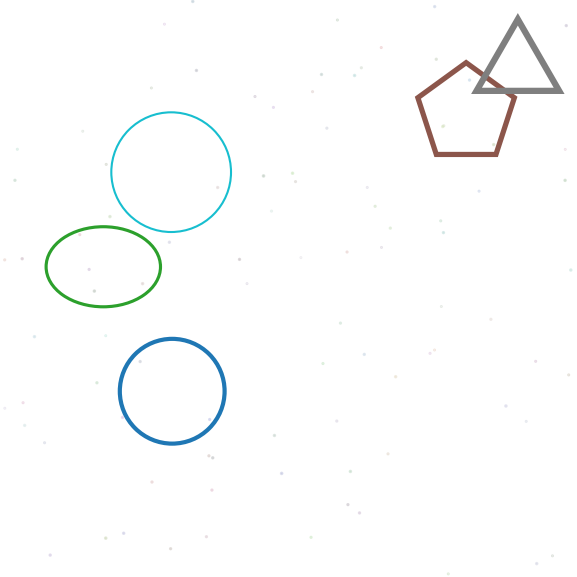[{"shape": "circle", "thickness": 2, "radius": 0.45, "center": [0.298, 0.322]}, {"shape": "oval", "thickness": 1.5, "radius": 0.5, "center": [0.179, 0.537]}, {"shape": "pentagon", "thickness": 2.5, "radius": 0.44, "center": [0.807, 0.803]}, {"shape": "triangle", "thickness": 3, "radius": 0.41, "center": [0.897, 0.883]}, {"shape": "circle", "thickness": 1, "radius": 0.52, "center": [0.296, 0.701]}]